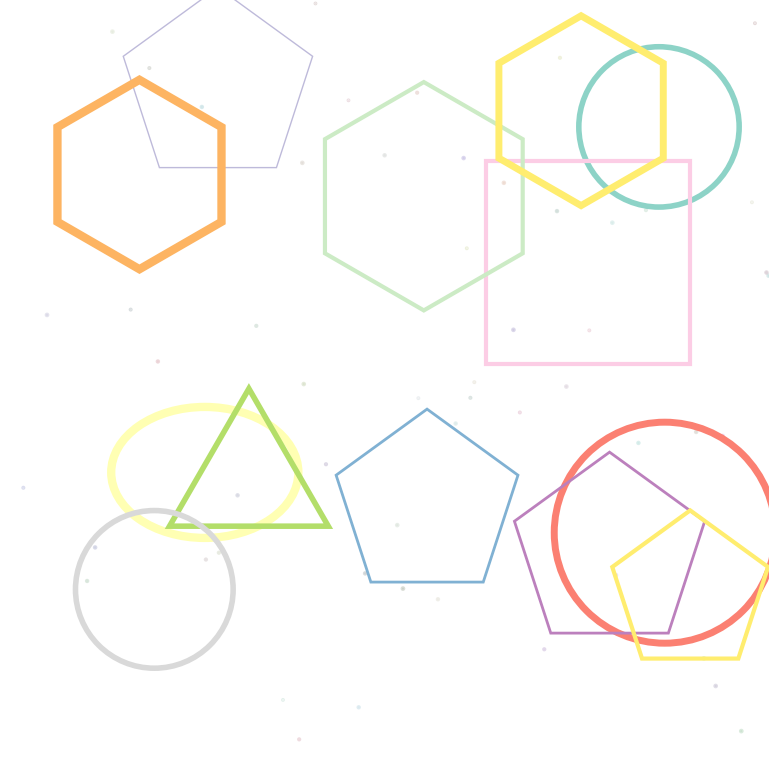[{"shape": "circle", "thickness": 2, "radius": 0.52, "center": [0.856, 0.835]}, {"shape": "oval", "thickness": 3, "radius": 0.61, "center": [0.266, 0.386]}, {"shape": "pentagon", "thickness": 0.5, "radius": 0.65, "center": [0.283, 0.887]}, {"shape": "circle", "thickness": 2.5, "radius": 0.72, "center": [0.863, 0.308]}, {"shape": "pentagon", "thickness": 1, "radius": 0.62, "center": [0.555, 0.345]}, {"shape": "hexagon", "thickness": 3, "radius": 0.62, "center": [0.181, 0.773]}, {"shape": "triangle", "thickness": 2, "radius": 0.6, "center": [0.323, 0.376]}, {"shape": "square", "thickness": 1.5, "radius": 0.66, "center": [0.764, 0.659]}, {"shape": "circle", "thickness": 2, "radius": 0.51, "center": [0.2, 0.235]}, {"shape": "pentagon", "thickness": 1, "radius": 0.65, "center": [0.792, 0.283]}, {"shape": "hexagon", "thickness": 1.5, "radius": 0.74, "center": [0.55, 0.745]}, {"shape": "pentagon", "thickness": 1.5, "radius": 0.53, "center": [0.896, 0.231]}, {"shape": "hexagon", "thickness": 2.5, "radius": 0.62, "center": [0.755, 0.856]}]